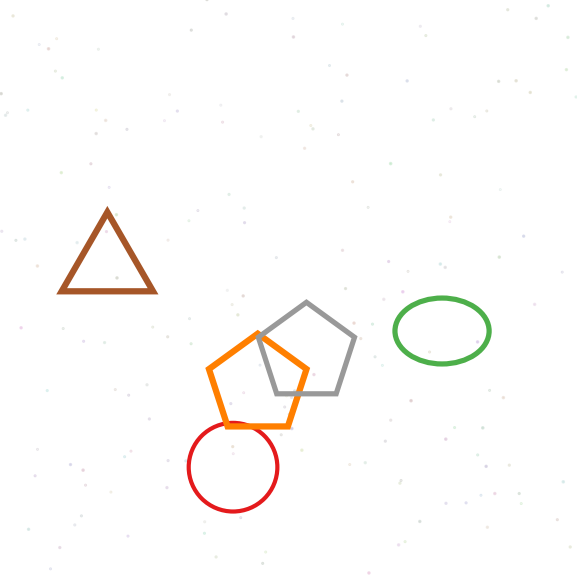[{"shape": "circle", "thickness": 2, "radius": 0.38, "center": [0.404, 0.19]}, {"shape": "oval", "thickness": 2.5, "radius": 0.41, "center": [0.765, 0.426]}, {"shape": "pentagon", "thickness": 3, "radius": 0.44, "center": [0.446, 0.333]}, {"shape": "triangle", "thickness": 3, "radius": 0.46, "center": [0.186, 0.54]}, {"shape": "pentagon", "thickness": 2.5, "radius": 0.44, "center": [0.531, 0.388]}]